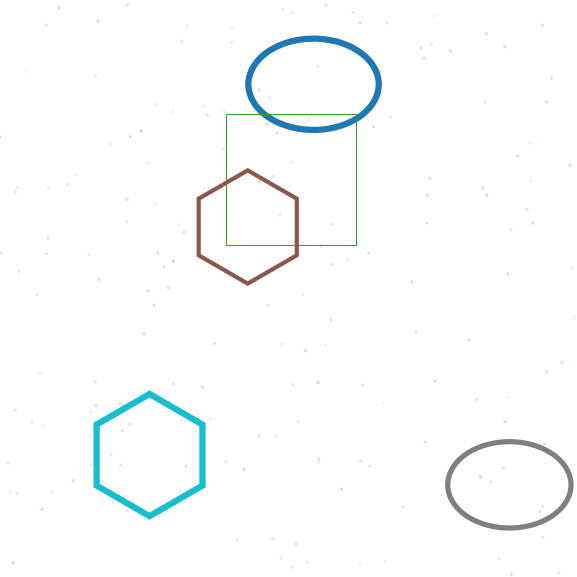[{"shape": "oval", "thickness": 3, "radius": 0.56, "center": [0.543, 0.853]}, {"shape": "square", "thickness": 0.5, "radius": 0.57, "center": [0.504, 0.689]}, {"shape": "hexagon", "thickness": 2, "radius": 0.49, "center": [0.429, 0.606]}, {"shape": "oval", "thickness": 2.5, "radius": 0.53, "center": [0.882, 0.16]}, {"shape": "hexagon", "thickness": 3, "radius": 0.53, "center": [0.259, 0.211]}]